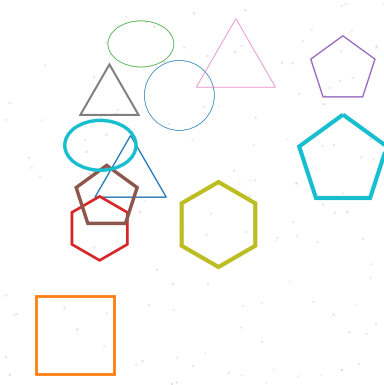[{"shape": "circle", "thickness": 0.5, "radius": 0.45, "center": [0.466, 0.752]}, {"shape": "triangle", "thickness": 1, "radius": 0.53, "center": [0.339, 0.541]}, {"shape": "square", "thickness": 2, "radius": 0.51, "center": [0.194, 0.13]}, {"shape": "oval", "thickness": 0.5, "radius": 0.43, "center": [0.366, 0.886]}, {"shape": "hexagon", "thickness": 2, "radius": 0.42, "center": [0.259, 0.407]}, {"shape": "pentagon", "thickness": 1, "radius": 0.44, "center": [0.891, 0.819]}, {"shape": "pentagon", "thickness": 2.5, "radius": 0.42, "center": [0.277, 0.487]}, {"shape": "triangle", "thickness": 0.5, "radius": 0.59, "center": [0.613, 0.833]}, {"shape": "triangle", "thickness": 1.5, "radius": 0.44, "center": [0.284, 0.745]}, {"shape": "hexagon", "thickness": 3, "radius": 0.55, "center": [0.567, 0.417]}, {"shape": "pentagon", "thickness": 3, "radius": 0.6, "center": [0.891, 0.583]}, {"shape": "oval", "thickness": 2.5, "radius": 0.46, "center": [0.261, 0.623]}]